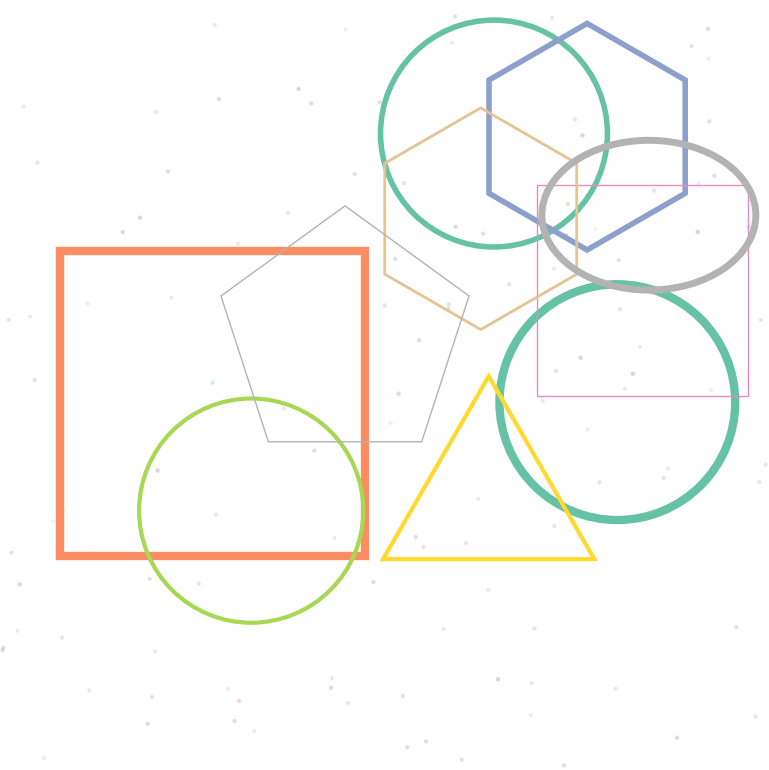[{"shape": "circle", "thickness": 2, "radius": 0.74, "center": [0.642, 0.827]}, {"shape": "circle", "thickness": 3, "radius": 0.77, "center": [0.802, 0.478]}, {"shape": "square", "thickness": 3, "radius": 0.99, "center": [0.276, 0.475]}, {"shape": "hexagon", "thickness": 2, "radius": 0.74, "center": [0.762, 0.823]}, {"shape": "square", "thickness": 0.5, "radius": 0.68, "center": [0.834, 0.623]}, {"shape": "circle", "thickness": 1.5, "radius": 0.73, "center": [0.326, 0.337]}, {"shape": "triangle", "thickness": 1.5, "radius": 0.79, "center": [0.635, 0.353]}, {"shape": "hexagon", "thickness": 1, "radius": 0.72, "center": [0.624, 0.716]}, {"shape": "oval", "thickness": 2.5, "radius": 0.69, "center": [0.843, 0.721]}, {"shape": "pentagon", "thickness": 0.5, "radius": 0.85, "center": [0.448, 0.563]}]